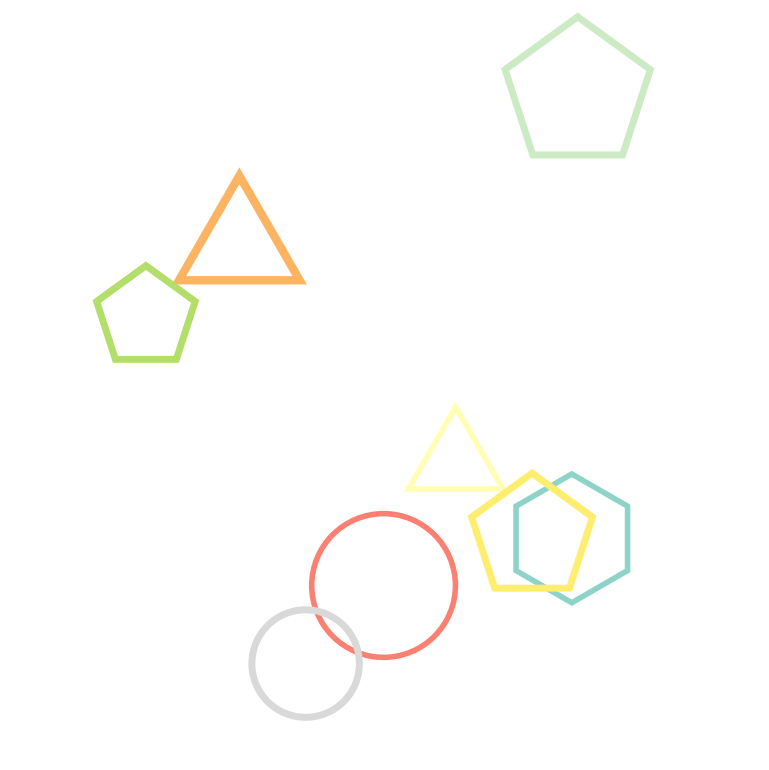[{"shape": "hexagon", "thickness": 2, "radius": 0.42, "center": [0.743, 0.301]}, {"shape": "triangle", "thickness": 2, "radius": 0.35, "center": [0.592, 0.4]}, {"shape": "circle", "thickness": 2, "radius": 0.47, "center": [0.498, 0.24]}, {"shape": "triangle", "thickness": 3, "radius": 0.45, "center": [0.311, 0.681]}, {"shape": "pentagon", "thickness": 2.5, "radius": 0.34, "center": [0.189, 0.588]}, {"shape": "circle", "thickness": 2.5, "radius": 0.35, "center": [0.397, 0.138]}, {"shape": "pentagon", "thickness": 2.5, "radius": 0.5, "center": [0.75, 0.879]}, {"shape": "pentagon", "thickness": 2.5, "radius": 0.41, "center": [0.691, 0.303]}]